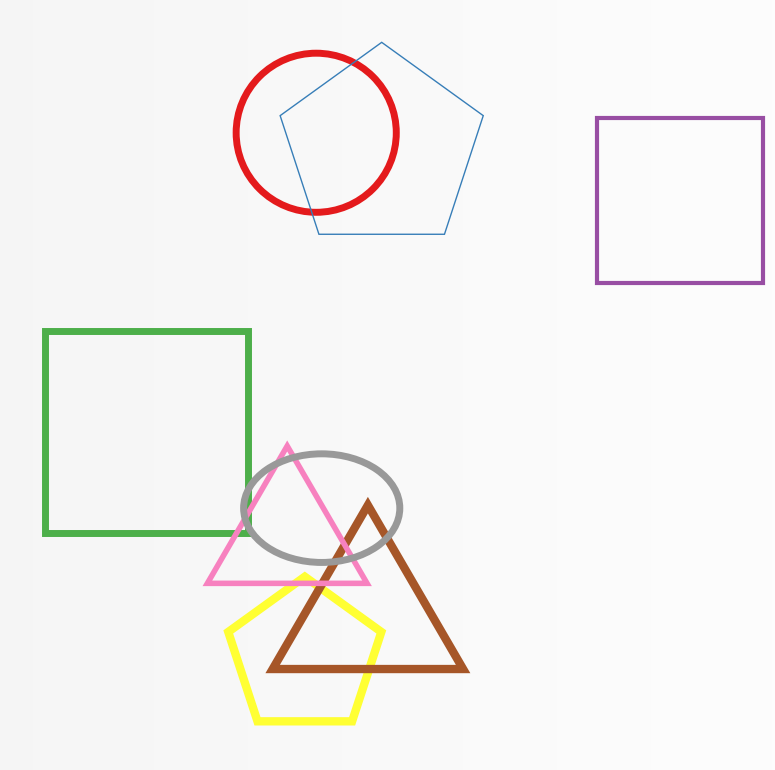[{"shape": "circle", "thickness": 2.5, "radius": 0.52, "center": [0.408, 0.828]}, {"shape": "pentagon", "thickness": 0.5, "radius": 0.69, "center": [0.493, 0.807]}, {"shape": "square", "thickness": 2.5, "radius": 0.65, "center": [0.188, 0.439]}, {"shape": "square", "thickness": 1.5, "radius": 0.54, "center": [0.878, 0.74]}, {"shape": "pentagon", "thickness": 3, "radius": 0.52, "center": [0.393, 0.147]}, {"shape": "triangle", "thickness": 3, "radius": 0.71, "center": [0.475, 0.202]}, {"shape": "triangle", "thickness": 2, "radius": 0.59, "center": [0.371, 0.302]}, {"shape": "oval", "thickness": 2.5, "radius": 0.5, "center": [0.415, 0.34]}]